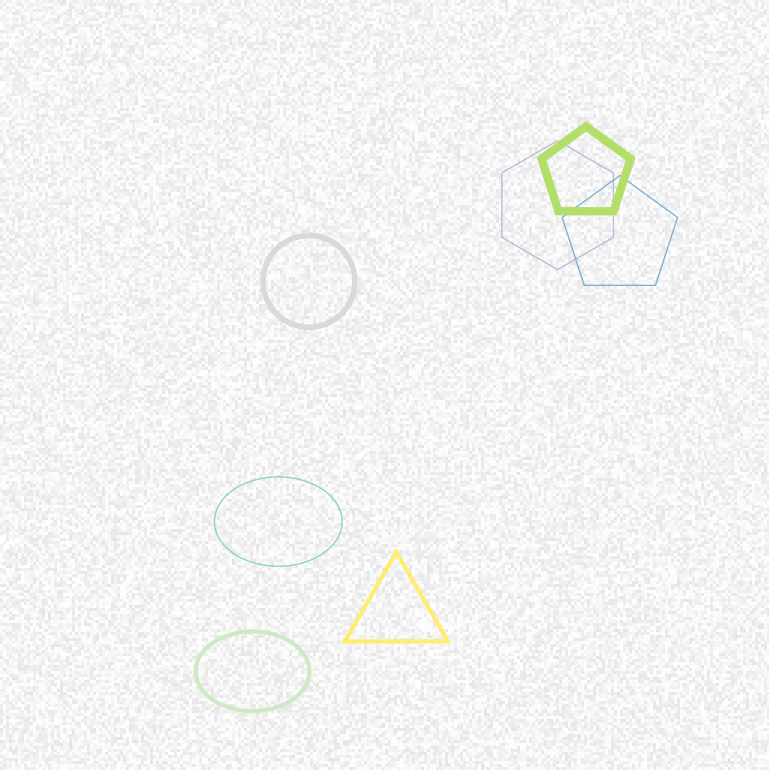[{"shape": "oval", "thickness": 0.5, "radius": 0.41, "center": [0.361, 0.323]}, {"shape": "hexagon", "thickness": 0.5, "radius": 0.42, "center": [0.724, 0.734]}, {"shape": "pentagon", "thickness": 0.5, "radius": 0.39, "center": [0.805, 0.693]}, {"shape": "pentagon", "thickness": 3, "radius": 0.3, "center": [0.761, 0.775]}, {"shape": "circle", "thickness": 2, "radius": 0.3, "center": [0.401, 0.635]}, {"shape": "oval", "thickness": 1.5, "radius": 0.37, "center": [0.328, 0.128]}, {"shape": "triangle", "thickness": 1.5, "radius": 0.39, "center": [0.515, 0.206]}]